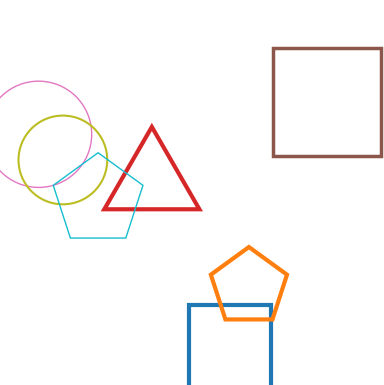[{"shape": "square", "thickness": 3, "radius": 0.53, "center": [0.598, 0.102]}, {"shape": "pentagon", "thickness": 3, "radius": 0.52, "center": [0.647, 0.254]}, {"shape": "triangle", "thickness": 3, "radius": 0.71, "center": [0.394, 0.528]}, {"shape": "square", "thickness": 2.5, "radius": 0.71, "center": [0.849, 0.735]}, {"shape": "circle", "thickness": 1, "radius": 0.69, "center": [0.1, 0.651]}, {"shape": "circle", "thickness": 1.5, "radius": 0.58, "center": [0.163, 0.585]}, {"shape": "pentagon", "thickness": 1, "radius": 0.61, "center": [0.255, 0.481]}]